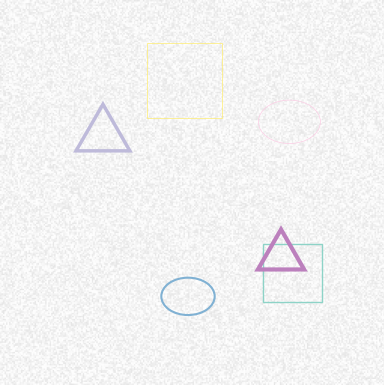[{"shape": "square", "thickness": 1, "radius": 0.38, "center": [0.76, 0.291]}, {"shape": "triangle", "thickness": 2.5, "radius": 0.4, "center": [0.267, 0.649]}, {"shape": "oval", "thickness": 1.5, "radius": 0.35, "center": [0.488, 0.23]}, {"shape": "oval", "thickness": 0.5, "radius": 0.4, "center": [0.752, 0.684]}, {"shape": "triangle", "thickness": 3, "radius": 0.35, "center": [0.73, 0.335]}, {"shape": "square", "thickness": 0.5, "radius": 0.49, "center": [0.48, 0.79]}]